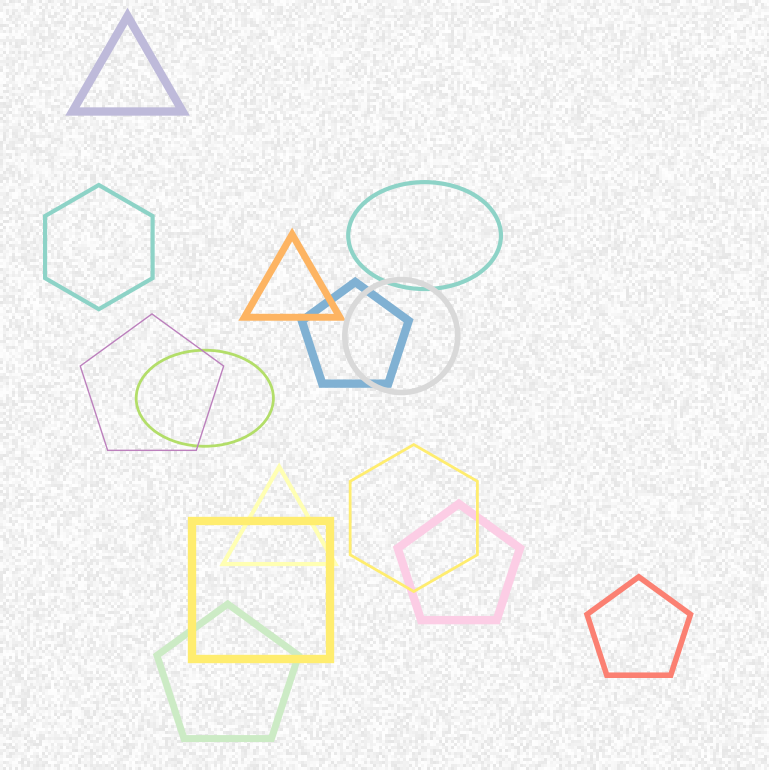[{"shape": "hexagon", "thickness": 1.5, "radius": 0.4, "center": [0.128, 0.679]}, {"shape": "oval", "thickness": 1.5, "radius": 0.5, "center": [0.551, 0.694]}, {"shape": "triangle", "thickness": 1.5, "radius": 0.42, "center": [0.363, 0.31]}, {"shape": "triangle", "thickness": 3, "radius": 0.41, "center": [0.166, 0.897]}, {"shape": "pentagon", "thickness": 2, "radius": 0.35, "center": [0.83, 0.18]}, {"shape": "pentagon", "thickness": 3, "radius": 0.36, "center": [0.461, 0.561]}, {"shape": "triangle", "thickness": 2.5, "radius": 0.36, "center": [0.379, 0.624]}, {"shape": "oval", "thickness": 1, "radius": 0.45, "center": [0.266, 0.483]}, {"shape": "pentagon", "thickness": 3, "radius": 0.42, "center": [0.596, 0.262]}, {"shape": "circle", "thickness": 2, "radius": 0.37, "center": [0.521, 0.564]}, {"shape": "pentagon", "thickness": 0.5, "radius": 0.49, "center": [0.197, 0.494]}, {"shape": "pentagon", "thickness": 2.5, "radius": 0.48, "center": [0.296, 0.119]}, {"shape": "square", "thickness": 3, "radius": 0.45, "center": [0.339, 0.233]}, {"shape": "hexagon", "thickness": 1, "radius": 0.48, "center": [0.537, 0.327]}]